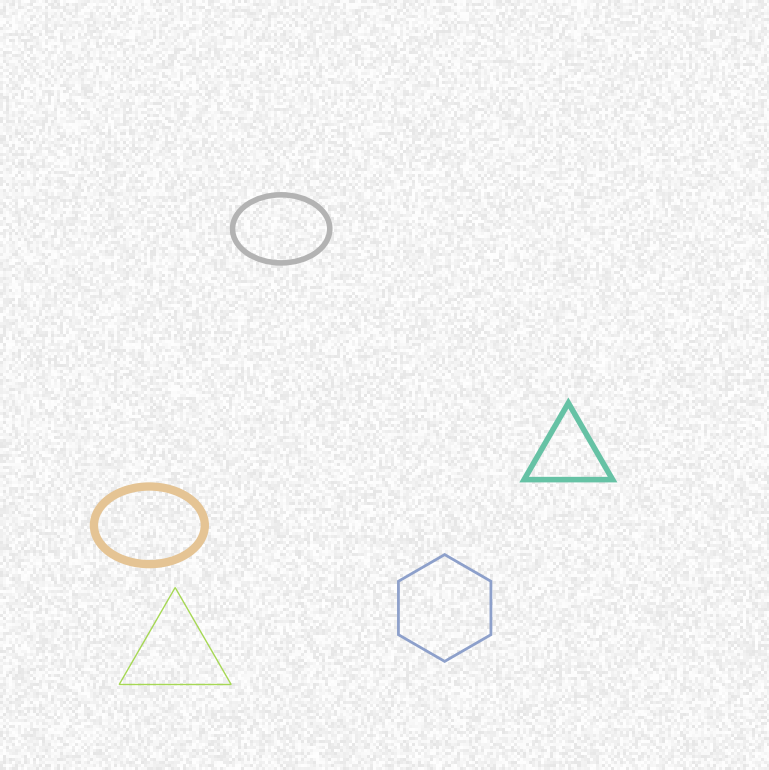[{"shape": "triangle", "thickness": 2, "radius": 0.33, "center": [0.738, 0.41]}, {"shape": "hexagon", "thickness": 1, "radius": 0.35, "center": [0.577, 0.21]}, {"shape": "triangle", "thickness": 0.5, "radius": 0.42, "center": [0.228, 0.153]}, {"shape": "oval", "thickness": 3, "radius": 0.36, "center": [0.194, 0.318]}, {"shape": "oval", "thickness": 2, "radius": 0.32, "center": [0.365, 0.703]}]